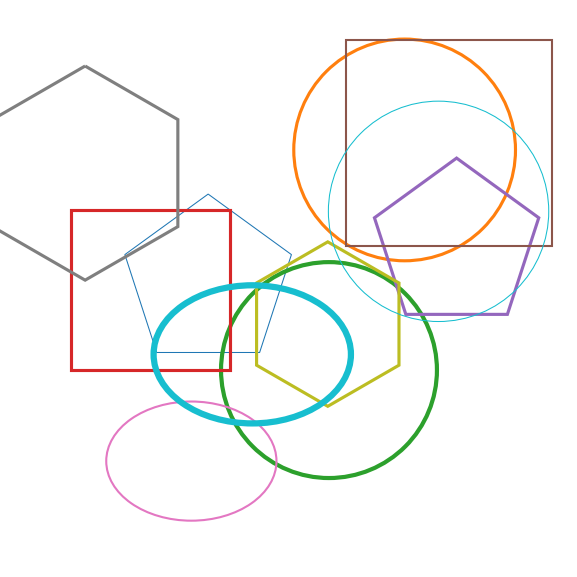[{"shape": "pentagon", "thickness": 0.5, "radius": 0.76, "center": [0.36, 0.511]}, {"shape": "circle", "thickness": 1.5, "radius": 0.96, "center": [0.701, 0.74]}, {"shape": "circle", "thickness": 2, "radius": 0.93, "center": [0.57, 0.358]}, {"shape": "square", "thickness": 1.5, "radius": 0.69, "center": [0.26, 0.497]}, {"shape": "pentagon", "thickness": 1.5, "radius": 0.75, "center": [0.791, 0.576]}, {"shape": "square", "thickness": 1, "radius": 0.89, "center": [0.777, 0.751]}, {"shape": "oval", "thickness": 1, "radius": 0.74, "center": [0.331, 0.201]}, {"shape": "hexagon", "thickness": 1.5, "radius": 0.93, "center": [0.147, 0.699]}, {"shape": "hexagon", "thickness": 1.5, "radius": 0.71, "center": [0.568, 0.438]}, {"shape": "oval", "thickness": 3, "radius": 0.85, "center": [0.437, 0.386]}, {"shape": "circle", "thickness": 0.5, "radius": 0.95, "center": [0.759, 0.633]}]